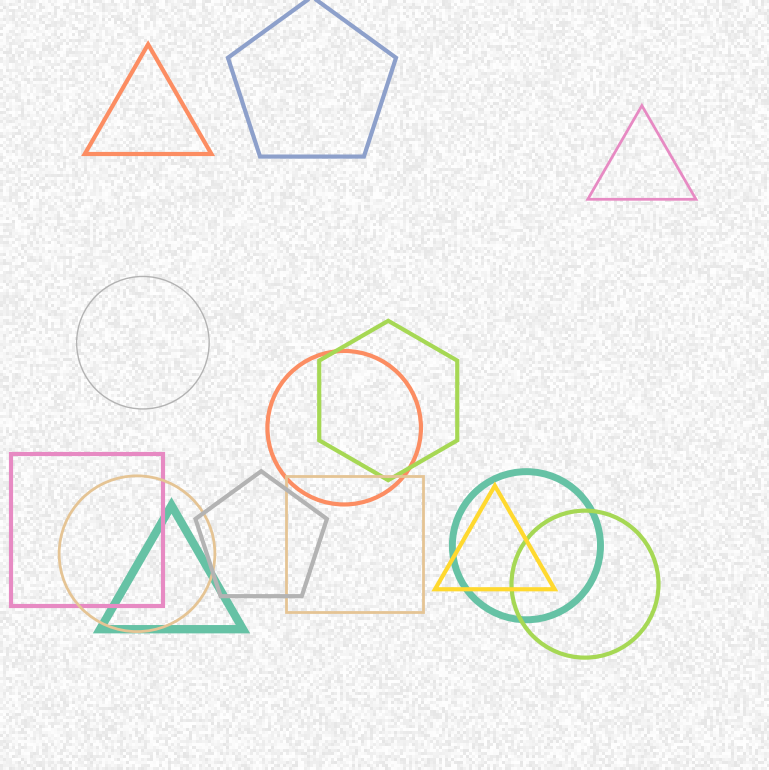[{"shape": "triangle", "thickness": 3, "radius": 0.54, "center": [0.223, 0.236]}, {"shape": "circle", "thickness": 2.5, "radius": 0.48, "center": [0.684, 0.291]}, {"shape": "circle", "thickness": 1.5, "radius": 0.5, "center": [0.447, 0.445]}, {"shape": "triangle", "thickness": 1.5, "radius": 0.47, "center": [0.192, 0.847]}, {"shape": "pentagon", "thickness": 1.5, "radius": 0.57, "center": [0.405, 0.889]}, {"shape": "square", "thickness": 1.5, "radius": 0.49, "center": [0.113, 0.311]}, {"shape": "triangle", "thickness": 1, "radius": 0.41, "center": [0.834, 0.782]}, {"shape": "circle", "thickness": 1.5, "radius": 0.48, "center": [0.76, 0.241]}, {"shape": "hexagon", "thickness": 1.5, "radius": 0.52, "center": [0.504, 0.48]}, {"shape": "triangle", "thickness": 1.5, "radius": 0.45, "center": [0.643, 0.28]}, {"shape": "square", "thickness": 1, "radius": 0.44, "center": [0.46, 0.293]}, {"shape": "circle", "thickness": 1, "radius": 0.51, "center": [0.178, 0.281]}, {"shape": "circle", "thickness": 0.5, "radius": 0.43, "center": [0.186, 0.555]}, {"shape": "pentagon", "thickness": 1.5, "radius": 0.45, "center": [0.339, 0.298]}]